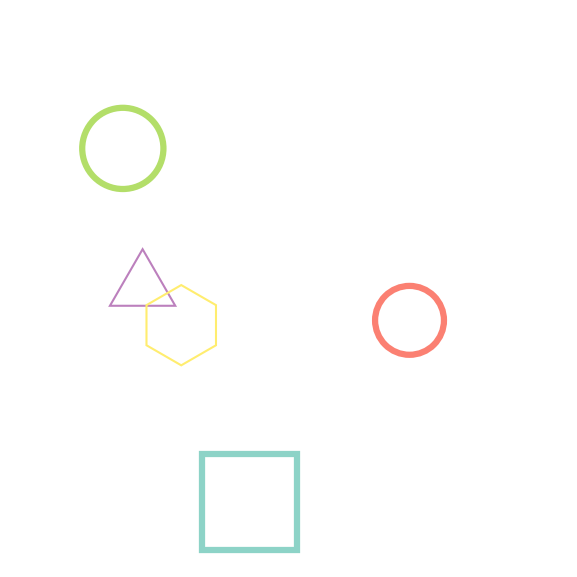[{"shape": "square", "thickness": 3, "radius": 0.41, "center": [0.432, 0.13]}, {"shape": "circle", "thickness": 3, "radius": 0.3, "center": [0.709, 0.444]}, {"shape": "circle", "thickness": 3, "radius": 0.35, "center": [0.213, 0.742]}, {"shape": "triangle", "thickness": 1, "radius": 0.33, "center": [0.247, 0.502]}, {"shape": "hexagon", "thickness": 1, "radius": 0.35, "center": [0.314, 0.436]}]